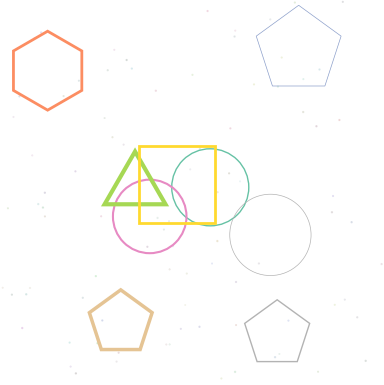[{"shape": "circle", "thickness": 1, "radius": 0.5, "center": [0.546, 0.513]}, {"shape": "hexagon", "thickness": 2, "radius": 0.51, "center": [0.124, 0.816]}, {"shape": "pentagon", "thickness": 0.5, "radius": 0.58, "center": [0.776, 0.87]}, {"shape": "circle", "thickness": 1.5, "radius": 0.48, "center": [0.389, 0.438]}, {"shape": "triangle", "thickness": 3, "radius": 0.46, "center": [0.351, 0.515]}, {"shape": "square", "thickness": 2, "radius": 0.5, "center": [0.46, 0.52]}, {"shape": "pentagon", "thickness": 2.5, "radius": 0.43, "center": [0.314, 0.161]}, {"shape": "pentagon", "thickness": 1, "radius": 0.44, "center": [0.72, 0.133]}, {"shape": "circle", "thickness": 0.5, "radius": 0.53, "center": [0.702, 0.39]}]